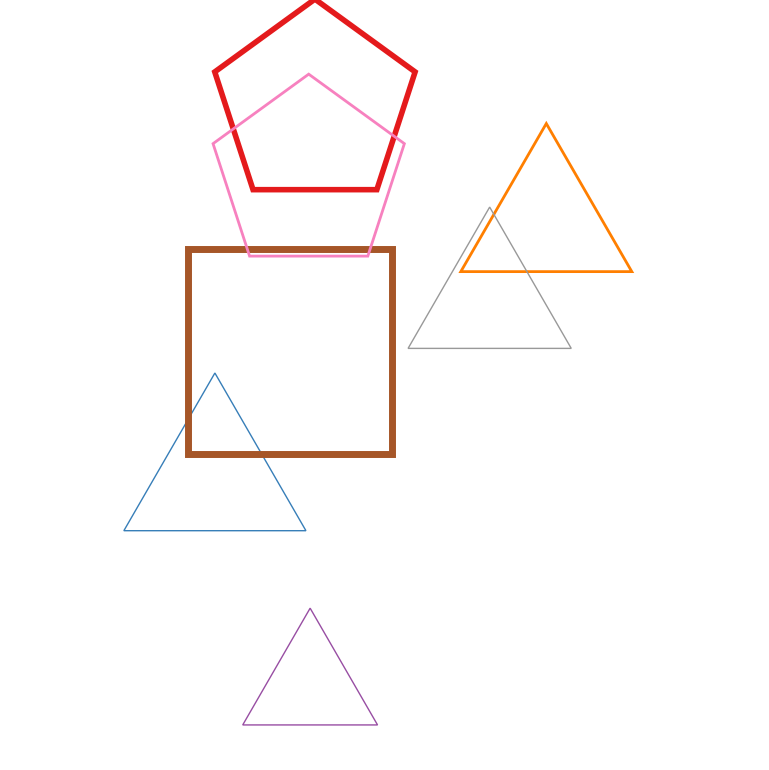[{"shape": "pentagon", "thickness": 2, "radius": 0.68, "center": [0.409, 0.864]}, {"shape": "triangle", "thickness": 0.5, "radius": 0.68, "center": [0.279, 0.379]}, {"shape": "triangle", "thickness": 0.5, "radius": 0.51, "center": [0.403, 0.109]}, {"shape": "triangle", "thickness": 1, "radius": 0.64, "center": [0.709, 0.711]}, {"shape": "square", "thickness": 2.5, "radius": 0.66, "center": [0.377, 0.543]}, {"shape": "pentagon", "thickness": 1, "radius": 0.65, "center": [0.401, 0.773]}, {"shape": "triangle", "thickness": 0.5, "radius": 0.61, "center": [0.636, 0.609]}]